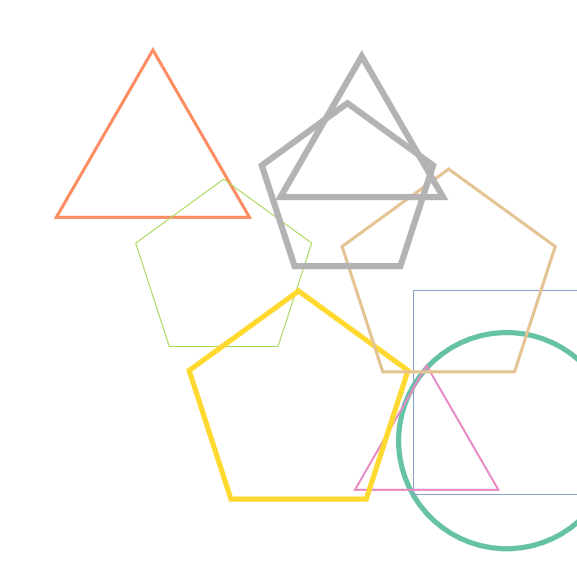[{"shape": "circle", "thickness": 2.5, "radius": 0.94, "center": [0.877, 0.236]}, {"shape": "triangle", "thickness": 1.5, "radius": 0.97, "center": [0.265, 0.719]}, {"shape": "square", "thickness": 0.5, "radius": 0.88, "center": [0.891, 0.321]}, {"shape": "triangle", "thickness": 1, "radius": 0.72, "center": [0.739, 0.223]}, {"shape": "pentagon", "thickness": 0.5, "radius": 0.8, "center": [0.387, 0.529]}, {"shape": "pentagon", "thickness": 2.5, "radius": 1.0, "center": [0.517, 0.296]}, {"shape": "pentagon", "thickness": 1.5, "radius": 0.97, "center": [0.777, 0.512]}, {"shape": "pentagon", "thickness": 3, "radius": 0.78, "center": [0.602, 0.665]}, {"shape": "triangle", "thickness": 3, "radius": 0.81, "center": [0.626, 0.739]}]